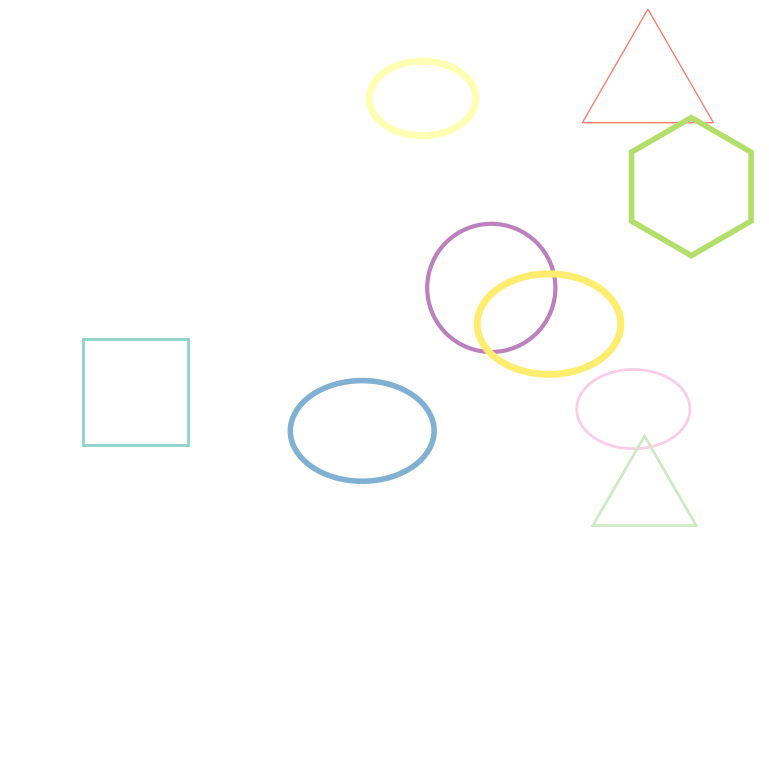[{"shape": "square", "thickness": 1, "radius": 0.34, "center": [0.176, 0.491]}, {"shape": "oval", "thickness": 2.5, "radius": 0.35, "center": [0.549, 0.872]}, {"shape": "triangle", "thickness": 0.5, "radius": 0.49, "center": [0.841, 0.89]}, {"shape": "oval", "thickness": 2, "radius": 0.47, "center": [0.47, 0.44]}, {"shape": "hexagon", "thickness": 2, "radius": 0.45, "center": [0.898, 0.758]}, {"shape": "oval", "thickness": 1, "radius": 0.37, "center": [0.823, 0.469]}, {"shape": "circle", "thickness": 1.5, "radius": 0.42, "center": [0.638, 0.626]}, {"shape": "triangle", "thickness": 1, "radius": 0.39, "center": [0.837, 0.356]}, {"shape": "oval", "thickness": 2.5, "radius": 0.47, "center": [0.713, 0.579]}]